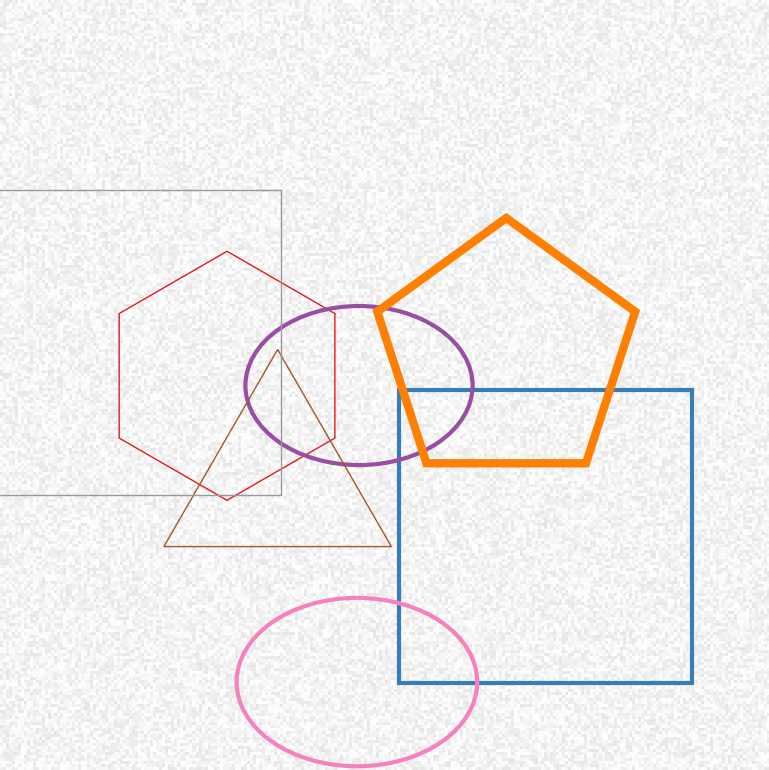[{"shape": "hexagon", "thickness": 0.5, "radius": 0.81, "center": [0.295, 0.512]}, {"shape": "square", "thickness": 1.5, "radius": 0.95, "center": [0.708, 0.303]}, {"shape": "oval", "thickness": 1.5, "radius": 0.74, "center": [0.466, 0.499]}, {"shape": "pentagon", "thickness": 3, "radius": 0.88, "center": [0.657, 0.541]}, {"shape": "triangle", "thickness": 0.5, "radius": 0.85, "center": [0.361, 0.375]}, {"shape": "oval", "thickness": 1.5, "radius": 0.78, "center": [0.464, 0.114]}, {"shape": "square", "thickness": 0.5, "radius": 0.99, "center": [0.166, 0.555]}]